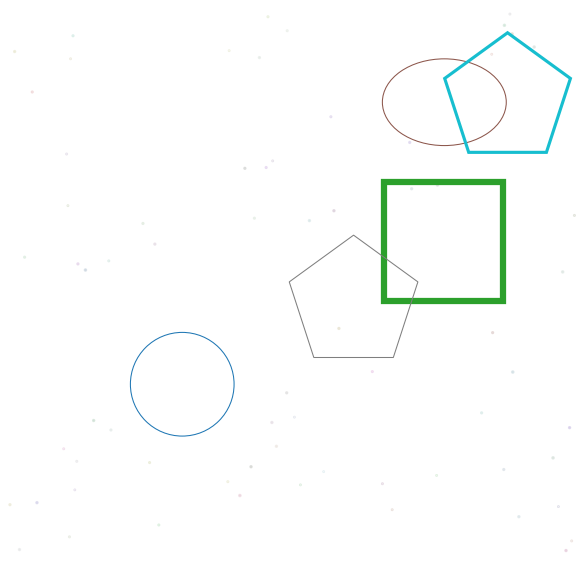[{"shape": "circle", "thickness": 0.5, "radius": 0.45, "center": [0.316, 0.334]}, {"shape": "square", "thickness": 3, "radius": 0.52, "center": [0.767, 0.581]}, {"shape": "oval", "thickness": 0.5, "radius": 0.54, "center": [0.769, 0.822]}, {"shape": "pentagon", "thickness": 0.5, "radius": 0.59, "center": [0.612, 0.475]}, {"shape": "pentagon", "thickness": 1.5, "radius": 0.57, "center": [0.879, 0.828]}]